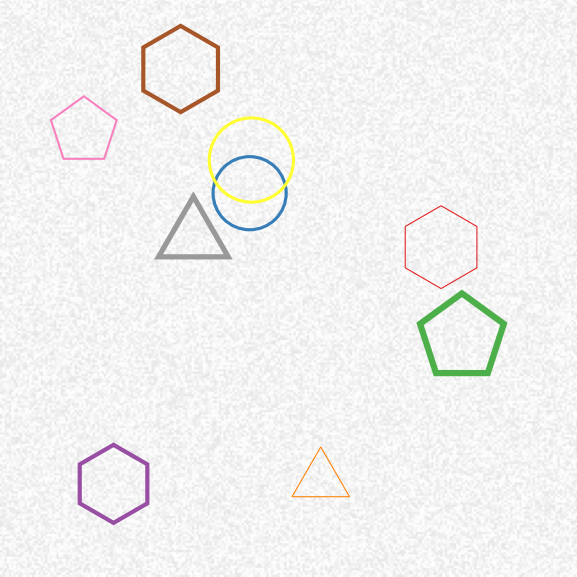[{"shape": "hexagon", "thickness": 0.5, "radius": 0.36, "center": [0.764, 0.571]}, {"shape": "circle", "thickness": 1.5, "radius": 0.32, "center": [0.432, 0.665]}, {"shape": "pentagon", "thickness": 3, "radius": 0.38, "center": [0.8, 0.415]}, {"shape": "hexagon", "thickness": 2, "radius": 0.34, "center": [0.197, 0.161]}, {"shape": "triangle", "thickness": 0.5, "radius": 0.29, "center": [0.555, 0.168]}, {"shape": "circle", "thickness": 1.5, "radius": 0.36, "center": [0.435, 0.722]}, {"shape": "hexagon", "thickness": 2, "radius": 0.37, "center": [0.313, 0.88]}, {"shape": "pentagon", "thickness": 1, "radius": 0.3, "center": [0.145, 0.773]}, {"shape": "triangle", "thickness": 2.5, "radius": 0.35, "center": [0.335, 0.589]}]